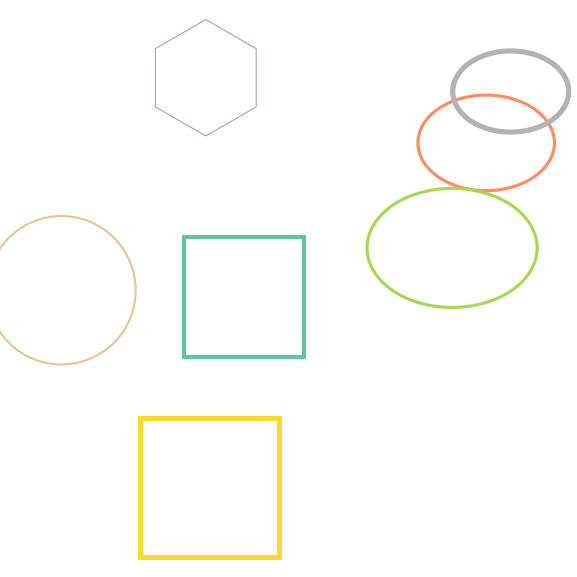[{"shape": "square", "thickness": 2, "radius": 0.52, "center": [0.422, 0.485]}, {"shape": "oval", "thickness": 1.5, "radius": 0.59, "center": [0.842, 0.752]}, {"shape": "hexagon", "thickness": 0.5, "radius": 0.5, "center": [0.356, 0.864]}, {"shape": "oval", "thickness": 1.5, "radius": 0.74, "center": [0.783, 0.57]}, {"shape": "square", "thickness": 2.5, "radius": 0.6, "center": [0.363, 0.156]}, {"shape": "circle", "thickness": 1, "radius": 0.64, "center": [0.106, 0.497]}, {"shape": "oval", "thickness": 2.5, "radius": 0.5, "center": [0.884, 0.841]}]